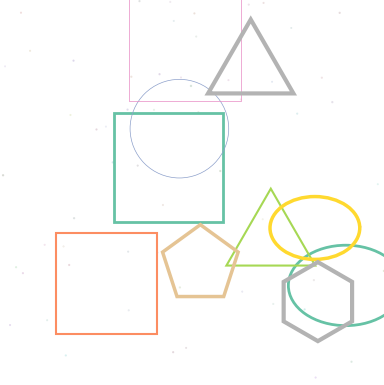[{"shape": "oval", "thickness": 2, "radius": 0.75, "center": [0.898, 0.259]}, {"shape": "square", "thickness": 2, "radius": 0.71, "center": [0.437, 0.565]}, {"shape": "square", "thickness": 1.5, "radius": 0.65, "center": [0.276, 0.264]}, {"shape": "circle", "thickness": 0.5, "radius": 0.64, "center": [0.466, 0.666]}, {"shape": "square", "thickness": 0.5, "radius": 0.72, "center": [0.48, 0.882]}, {"shape": "triangle", "thickness": 1.5, "radius": 0.67, "center": [0.703, 0.377]}, {"shape": "oval", "thickness": 2.5, "radius": 0.58, "center": [0.818, 0.408]}, {"shape": "pentagon", "thickness": 2.5, "radius": 0.52, "center": [0.52, 0.313]}, {"shape": "triangle", "thickness": 3, "radius": 0.64, "center": [0.651, 0.821]}, {"shape": "hexagon", "thickness": 3, "radius": 0.51, "center": [0.826, 0.217]}]